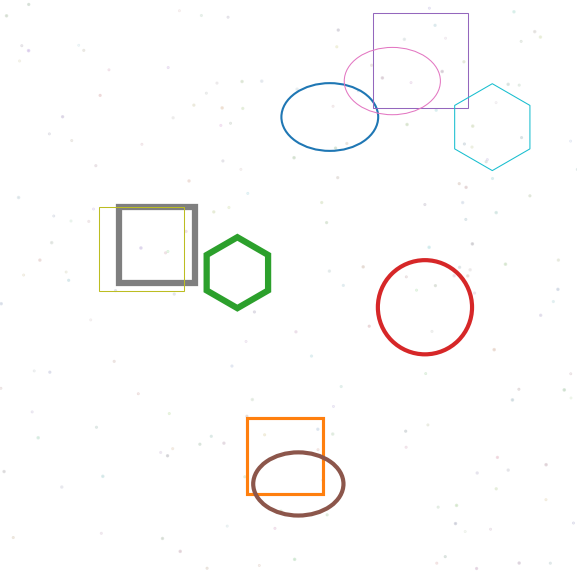[{"shape": "oval", "thickness": 1, "radius": 0.42, "center": [0.571, 0.797]}, {"shape": "square", "thickness": 1.5, "radius": 0.33, "center": [0.494, 0.21]}, {"shape": "hexagon", "thickness": 3, "radius": 0.31, "center": [0.411, 0.527]}, {"shape": "circle", "thickness": 2, "radius": 0.41, "center": [0.736, 0.467]}, {"shape": "square", "thickness": 0.5, "radius": 0.41, "center": [0.728, 0.895]}, {"shape": "oval", "thickness": 2, "radius": 0.39, "center": [0.517, 0.161]}, {"shape": "oval", "thickness": 0.5, "radius": 0.42, "center": [0.679, 0.859]}, {"shape": "square", "thickness": 3, "radius": 0.33, "center": [0.272, 0.575]}, {"shape": "square", "thickness": 0.5, "radius": 0.36, "center": [0.245, 0.568]}, {"shape": "hexagon", "thickness": 0.5, "radius": 0.38, "center": [0.852, 0.779]}]